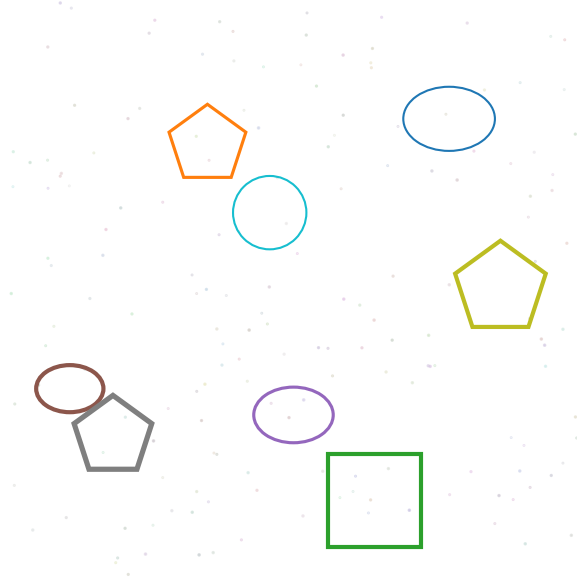[{"shape": "oval", "thickness": 1, "radius": 0.4, "center": [0.778, 0.793]}, {"shape": "pentagon", "thickness": 1.5, "radius": 0.35, "center": [0.359, 0.749]}, {"shape": "square", "thickness": 2, "radius": 0.4, "center": [0.649, 0.133]}, {"shape": "oval", "thickness": 1.5, "radius": 0.34, "center": [0.508, 0.281]}, {"shape": "oval", "thickness": 2, "radius": 0.29, "center": [0.121, 0.326]}, {"shape": "pentagon", "thickness": 2.5, "radius": 0.35, "center": [0.196, 0.244]}, {"shape": "pentagon", "thickness": 2, "radius": 0.41, "center": [0.867, 0.5]}, {"shape": "circle", "thickness": 1, "radius": 0.32, "center": [0.467, 0.631]}]